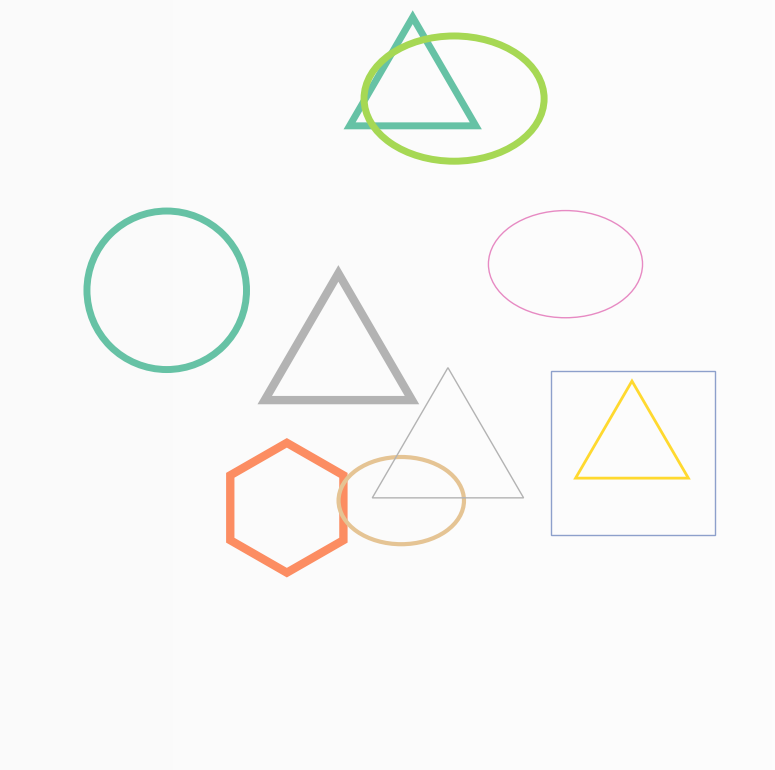[{"shape": "triangle", "thickness": 2.5, "radius": 0.47, "center": [0.533, 0.884]}, {"shape": "circle", "thickness": 2.5, "radius": 0.51, "center": [0.215, 0.623]}, {"shape": "hexagon", "thickness": 3, "radius": 0.42, "center": [0.37, 0.341]}, {"shape": "square", "thickness": 0.5, "radius": 0.53, "center": [0.817, 0.412]}, {"shape": "oval", "thickness": 0.5, "radius": 0.5, "center": [0.73, 0.657]}, {"shape": "oval", "thickness": 2.5, "radius": 0.58, "center": [0.586, 0.872]}, {"shape": "triangle", "thickness": 1, "radius": 0.42, "center": [0.815, 0.421]}, {"shape": "oval", "thickness": 1.5, "radius": 0.4, "center": [0.518, 0.35]}, {"shape": "triangle", "thickness": 3, "radius": 0.55, "center": [0.437, 0.535]}, {"shape": "triangle", "thickness": 0.5, "radius": 0.56, "center": [0.578, 0.41]}]